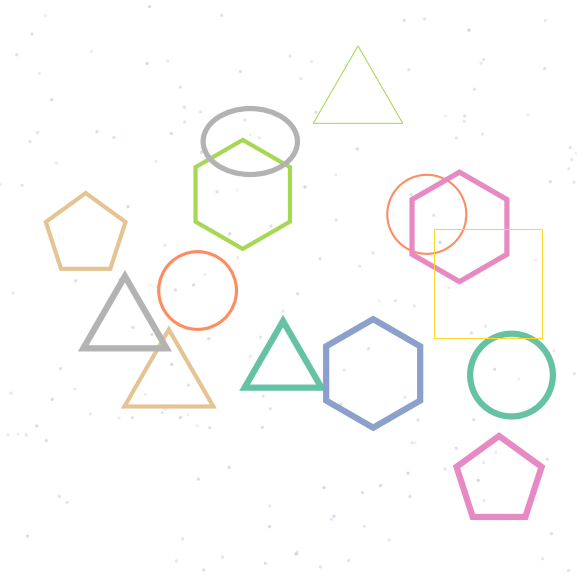[{"shape": "triangle", "thickness": 3, "radius": 0.38, "center": [0.49, 0.366]}, {"shape": "circle", "thickness": 3, "radius": 0.36, "center": [0.886, 0.35]}, {"shape": "circle", "thickness": 1, "radius": 0.34, "center": [0.739, 0.628]}, {"shape": "circle", "thickness": 1.5, "radius": 0.34, "center": [0.342, 0.496]}, {"shape": "hexagon", "thickness": 3, "radius": 0.47, "center": [0.646, 0.352]}, {"shape": "hexagon", "thickness": 2.5, "radius": 0.47, "center": [0.796, 0.606]}, {"shape": "pentagon", "thickness": 3, "radius": 0.39, "center": [0.864, 0.167]}, {"shape": "triangle", "thickness": 0.5, "radius": 0.45, "center": [0.62, 0.83]}, {"shape": "hexagon", "thickness": 2, "radius": 0.47, "center": [0.42, 0.662]}, {"shape": "square", "thickness": 0.5, "radius": 0.47, "center": [0.845, 0.508]}, {"shape": "triangle", "thickness": 2, "radius": 0.44, "center": [0.292, 0.34]}, {"shape": "pentagon", "thickness": 2, "radius": 0.36, "center": [0.148, 0.592]}, {"shape": "oval", "thickness": 2.5, "radius": 0.41, "center": [0.433, 0.754]}, {"shape": "triangle", "thickness": 3, "radius": 0.42, "center": [0.216, 0.438]}]